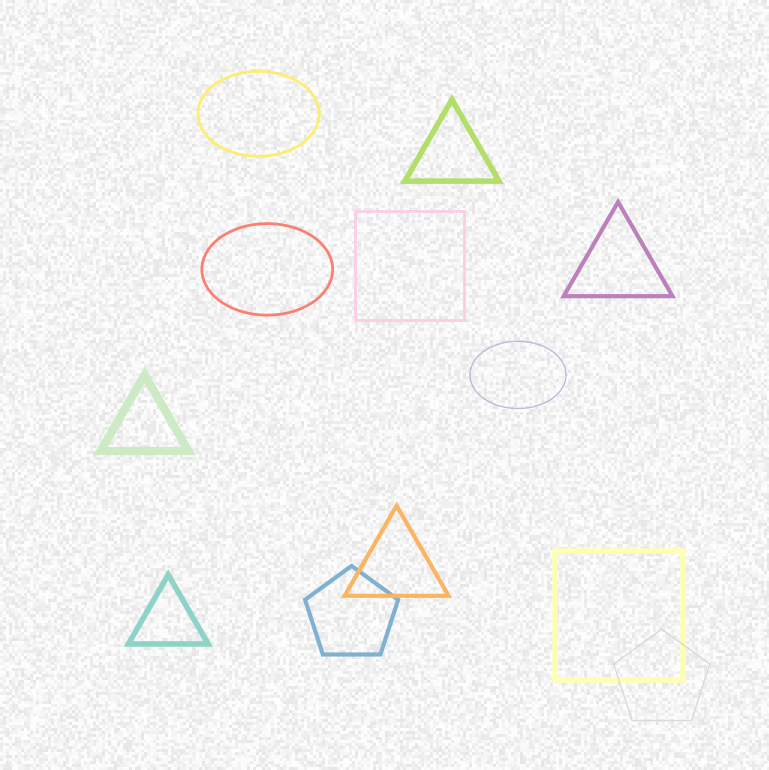[{"shape": "triangle", "thickness": 2, "radius": 0.3, "center": [0.219, 0.194]}, {"shape": "square", "thickness": 2, "radius": 0.42, "center": [0.804, 0.201]}, {"shape": "oval", "thickness": 0.5, "radius": 0.31, "center": [0.673, 0.513]}, {"shape": "oval", "thickness": 1, "radius": 0.42, "center": [0.347, 0.65]}, {"shape": "pentagon", "thickness": 1.5, "radius": 0.32, "center": [0.457, 0.201]}, {"shape": "triangle", "thickness": 1.5, "radius": 0.39, "center": [0.515, 0.265]}, {"shape": "triangle", "thickness": 2, "radius": 0.35, "center": [0.587, 0.8]}, {"shape": "square", "thickness": 1, "radius": 0.35, "center": [0.532, 0.656]}, {"shape": "pentagon", "thickness": 0.5, "radius": 0.33, "center": [0.859, 0.117]}, {"shape": "triangle", "thickness": 1.5, "radius": 0.41, "center": [0.803, 0.656]}, {"shape": "triangle", "thickness": 3, "radius": 0.33, "center": [0.188, 0.447]}, {"shape": "oval", "thickness": 1, "radius": 0.39, "center": [0.336, 0.852]}]